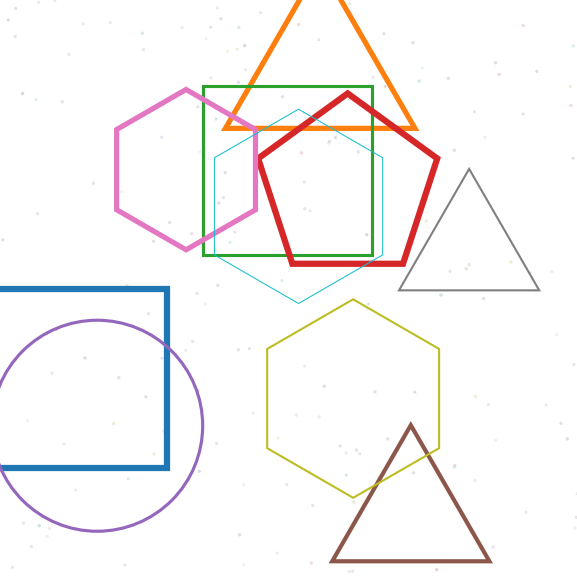[{"shape": "square", "thickness": 3, "radius": 0.77, "center": [0.135, 0.344]}, {"shape": "triangle", "thickness": 2.5, "radius": 0.95, "center": [0.554, 0.872]}, {"shape": "square", "thickness": 1.5, "radius": 0.73, "center": [0.497, 0.703]}, {"shape": "pentagon", "thickness": 3, "radius": 0.82, "center": [0.602, 0.674]}, {"shape": "circle", "thickness": 1.5, "radius": 0.91, "center": [0.168, 0.262]}, {"shape": "triangle", "thickness": 2, "radius": 0.79, "center": [0.711, 0.106]}, {"shape": "hexagon", "thickness": 2.5, "radius": 0.69, "center": [0.322, 0.705]}, {"shape": "triangle", "thickness": 1, "radius": 0.7, "center": [0.812, 0.566]}, {"shape": "hexagon", "thickness": 1, "radius": 0.86, "center": [0.612, 0.309]}, {"shape": "hexagon", "thickness": 0.5, "radius": 0.84, "center": [0.517, 0.642]}]